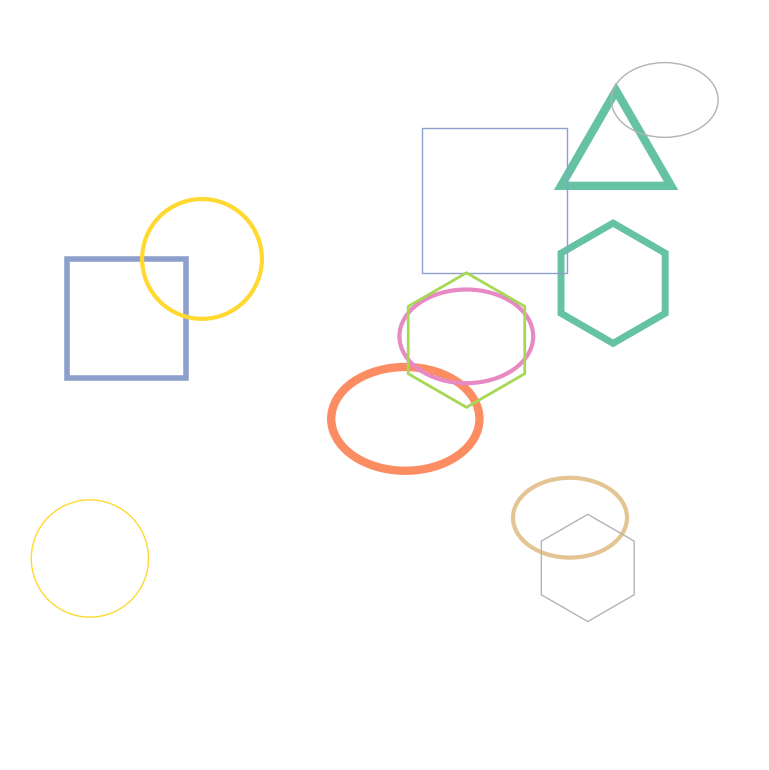[{"shape": "hexagon", "thickness": 2.5, "radius": 0.39, "center": [0.796, 0.632]}, {"shape": "triangle", "thickness": 3, "radius": 0.41, "center": [0.8, 0.8]}, {"shape": "oval", "thickness": 3, "radius": 0.48, "center": [0.526, 0.456]}, {"shape": "square", "thickness": 0.5, "radius": 0.47, "center": [0.643, 0.74]}, {"shape": "square", "thickness": 2, "radius": 0.39, "center": [0.164, 0.586]}, {"shape": "oval", "thickness": 1.5, "radius": 0.43, "center": [0.606, 0.563]}, {"shape": "hexagon", "thickness": 1, "radius": 0.44, "center": [0.606, 0.558]}, {"shape": "circle", "thickness": 1.5, "radius": 0.39, "center": [0.262, 0.664]}, {"shape": "circle", "thickness": 0.5, "radius": 0.38, "center": [0.117, 0.275]}, {"shape": "oval", "thickness": 1.5, "radius": 0.37, "center": [0.74, 0.328]}, {"shape": "hexagon", "thickness": 0.5, "radius": 0.35, "center": [0.763, 0.262]}, {"shape": "oval", "thickness": 0.5, "radius": 0.35, "center": [0.863, 0.87]}]